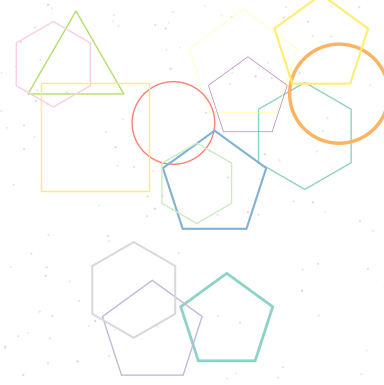[{"shape": "pentagon", "thickness": 2, "radius": 0.63, "center": [0.589, 0.164]}, {"shape": "hexagon", "thickness": 1, "radius": 0.69, "center": [0.792, 0.647]}, {"shape": "pentagon", "thickness": 0.5, "radius": 0.74, "center": [0.632, 0.827]}, {"shape": "pentagon", "thickness": 1, "radius": 0.68, "center": [0.396, 0.136]}, {"shape": "circle", "thickness": 1, "radius": 0.54, "center": [0.45, 0.681]}, {"shape": "pentagon", "thickness": 1.5, "radius": 0.7, "center": [0.557, 0.52]}, {"shape": "circle", "thickness": 2.5, "radius": 0.64, "center": [0.881, 0.757]}, {"shape": "triangle", "thickness": 1, "radius": 0.72, "center": [0.197, 0.828]}, {"shape": "hexagon", "thickness": 1, "radius": 0.56, "center": [0.138, 0.833]}, {"shape": "hexagon", "thickness": 1.5, "radius": 0.62, "center": [0.347, 0.247]}, {"shape": "pentagon", "thickness": 0.5, "radius": 0.54, "center": [0.644, 0.745]}, {"shape": "hexagon", "thickness": 1, "radius": 0.52, "center": [0.511, 0.524]}, {"shape": "square", "thickness": 1, "radius": 0.7, "center": [0.246, 0.644]}, {"shape": "pentagon", "thickness": 1.5, "radius": 0.64, "center": [0.835, 0.886]}]